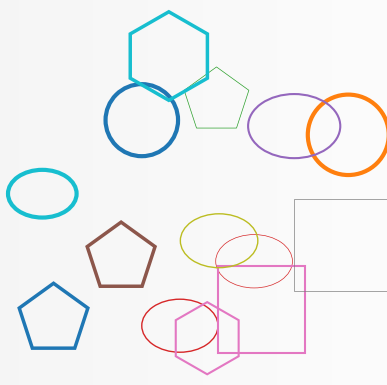[{"shape": "circle", "thickness": 3, "radius": 0.47, "center": [0.366, 0.688]}, {"shape": "pentagon", "thickness": 2.5, "radius": 0.47, "center": [0.138, 0.171]}, {"shape": "circle", "thickness": 3, "radius": 0.52, "center": [0.899, 0.65]}, {"shape": "pentagon", "thickness": 0.5, "radius": 0.44, "center": [0.559, 0.738]}, {"shape": "oval", "thickness": 1, "radius": 0.49, "center": [0.464, 0.154]}, {"shape": "oval", "thickness": 0.5, "radius": 0.49, "center": [0.656, 0.321]}, {"shape": "oval", "thickness": 1.5, "radius": 0.59, "center": [0.759, 0.672]}, {"shape": "pentagon", "thickness": 2.5, "radius": 0.46, "center": [0.313, 0.331]}, {"shape": "square", "thickness": 1.5, "radius": 0.56, "center": [0.674, 0.197]}, {"shape": "hexagon", "thickness": 1.5, "radius": 0.47, "center": [0.535, 0.122]}, {"shape": "square", "thickness": 0.5, "radius": 0.6, "center": [0.879, 0.363]}, {"shape": "oval", "thickness": 1, "radius": 0.5, "center": [0.565, 0.375]}, {"shape": "hexagon", "thickness": 2.5, "radius": 0.57, "center": [0.436, 0.854]}, {"shape": "oval", "thickness": 3, "radius": 0.44, "center": [0.109, 0.497]}]